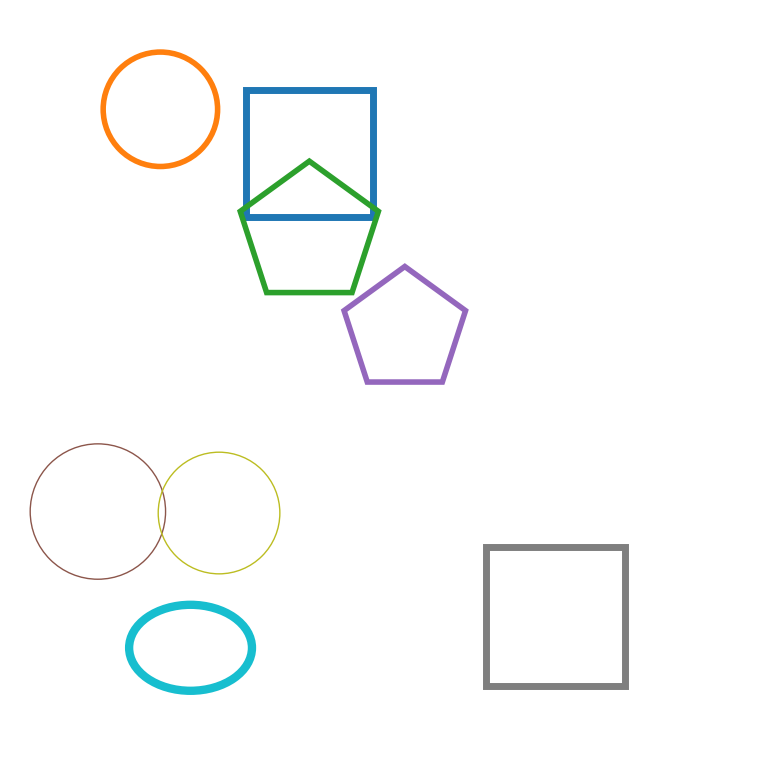[{"shape": "square", "thickness": 2.5, "radius": 0.41, "center": [0.402, 0.801]}, {"shape": "circle", "thickness": 2, "radius": 0.37, "center": [0.208, 0.858]}, {"shape": "pentagon", "thickness": 2, "radius": 0.47, "center": [0.402, 0.696]}, {"shape": "pentagon", "thickness": 2, "radius": 0.41, "center": [0.526, 0.571]}, {"shape": "circle", "thickness": 0.5, "radius": 0.44, "center": [0.127, 0.336]}, {"shape": "square", "thickness": 2.5, "radius": 0.45, "center": [0.722, 0.199]}, {"shape": "circle", "thickness": 0.5, "radius": 0.39, "center": [0.284, 0.334]}, {"shape": "oval", "thickness": 3, "radius": 0.4, "center": [0.247, 0.159]}]